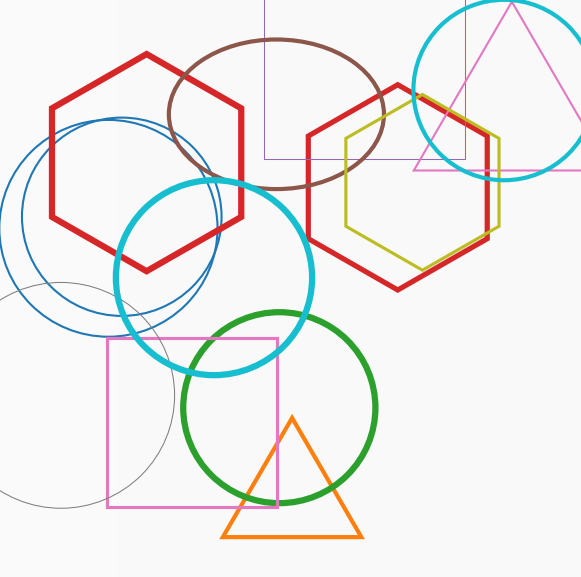[{"shape": "circle", "thickness": 1, "radius": 0.94, "center": [0.187, 0.604]}, {"shape": "circle", "thickness": 1, "radius": 0.86, "center": [0.209, 0.624]}, {"shape": "triangle", "thickness": 2, "radius": 0.69, "center": [0.503, 0.138]}, {"shape": "circle", "thickness": 3, "radius": 0.83, "center": [0.481, 0.293]}, {"shape": "hexagon", "thickness": 3, "radius": 0.94, "center": [0.252, 0.718]}, {"shape": "hexagon", "thickness": 2.5, "radius": 0.89, "center": [0.684, 0.675]}, {"shape": "square", "thickness": 0.5, "radius": 0.86, "center": [0.627, 0.897]}, {"shape": "oval", "thickness": 2, "radius": 0.93, "center": [0.476, 0.801]}, {"shape": "square", "thickness": 1.5, "radius": 0.73, "center": [0.331, 0.268]}, {"shape": "triangle", "thickness": 1, "radius": 0.97, "center": [0.881, 0.801]}, {"shape": "circle", "thickness": 0.5, "radius": 0.98, "center": [0.105, 0.315]}, {"shape": "hexagon", "thickness": 1.5, "radius": 0.76, "center": [0.727, 0.683]}, {"shape": "circle", "thickness": 2, "radius": 0.78, "center": [0.867, 0.843]}, {"shape": "circle", "thickness": 3, "radius": 0.84, "center": [0.368, 0.518]}]